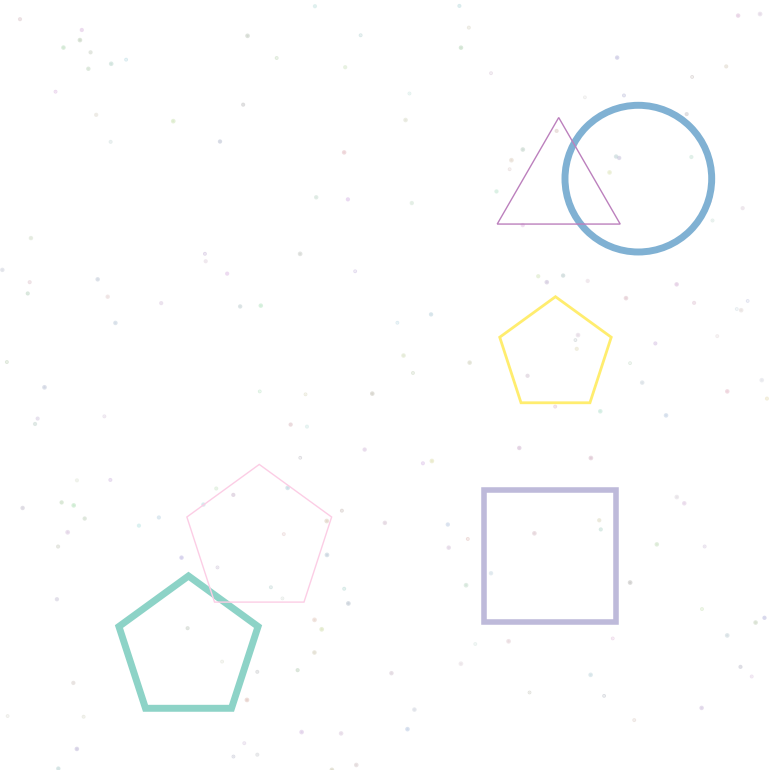[{"shape": "pentagon", "thickness": 2.5, "radius": 0.47, "center": [0.245, 0.157]}, {"shape": "square", "thickness": 2, "radius": 0.43, "center": [0.715, 0.278]}, {"shape": "circle", "thickness": 2.5, "radius": 0.48, "center": [0.829, 0.768]}, {"shape": "pentagon", "thickness": 0.5, "radius": 0.49, "center": [0.337, 0.298]}, {"shape": "triangle", "thickness": 0.5, "radius": 0.46, "center": [0.726, 0.755]}, {"shape": "pentagon", "thickness": 1, "radius": 0.38, "center": [0.721, 0.539]}]